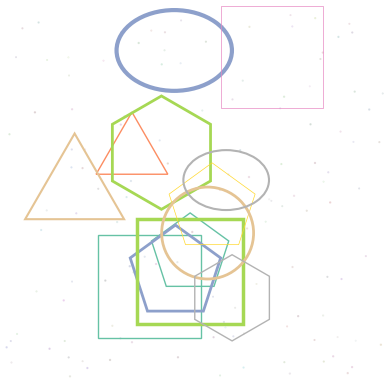[{"shape": "pentagon", "thickness": 1, "radius": 0.53, "center": [0.494, 0.342]}, {"shape": "square", "thickness": 1, "radius": 0.67, "center": [0.388, 0.256]}, {"shape": "triangle", "thickness": 1, "radius": 0.54, "center": [0.343, 0.601]}, {"shape": "pentagon", "thickness": 2, "radius": 0.62, "center": [0.456, 0.292]}, {"shape": "oval", "thickness": 3, "radius": 0.75, "center": [0.453, 0.869]}, {"shape": "square", "thickness": 0.5, "radius": 0.66, "center": [0.706, 0.853]}, {"shape": "square", "thickness": 2.5, "radius": 0.69, "center": [0.493, 0.295]}, {"shape": "hexagon", "thickness": 2, "radius": 0.74, "center": [0.419, 0.604]}, {"shape": "pentagon", "thickness": 0.5, "radius": 0.59, "center": [0.551, 0.46]}, {"shape": "triangle", "thickness": 1.5, "radius": 0.74, "center": [0.194, 0.505]}, {"shape": "circle", "thickness": 2, "radius": 0.6, "center": [0.539, 0.395]}, {"shape": "oval", "thickness": 1.5, "radius": 0.56, "center": [0.587, 0.532]}, {"shape": "hexagon", "thickness": 1, "radius": 0.56, "center": [0.603, 0.226]}]